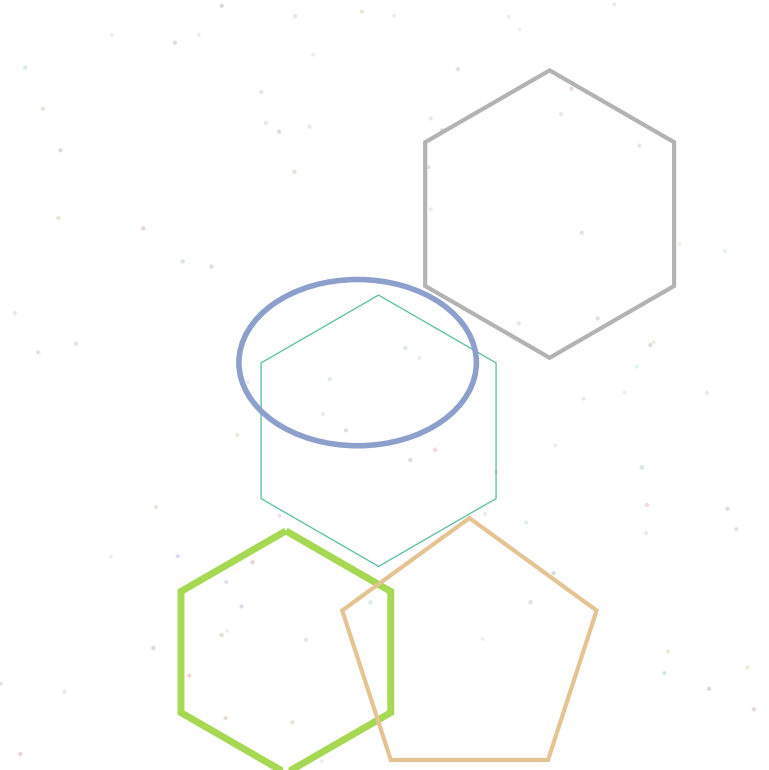[{"shape": "hexagon", "thickness": 0.5, "radius": 0.88, "center": [0.492, 0.441]}, {"shape": "oval", "thickness": 2, "radius": 0.77, "center": [0.464, 0.529]}, {"shape": "hexagon", "thickness": 2.5, "radius": 0.79, "center": [0.371, 0.153]}, {"shape": "pentagon", "thickness": 1.5, "radius": 0.87, "center": [0.61, 0.154]}, {"shape": "hexagon", "thickness": 1.5, "radius": 0.93, "center": [0.714, 0.722]}]